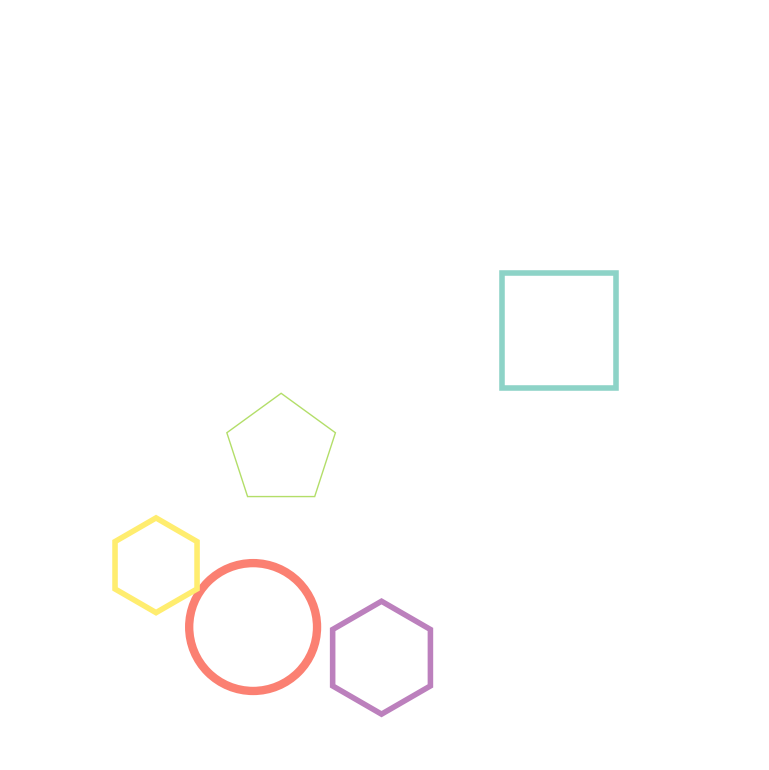[{"shape": "square", "thickness": 2, "radius": 0.37, "center": [0.726, 0.571]}, {"shape": "circle", "thickness": 3, "radius": 0.42, "center": [0.329, 0.186]}, {"shape": "pentagon", "thickness": 0.5, "radius": 0.37, "center": [0.365, 0.415]}, {"shape": "hexagon", "thickness": 2, "radius": 0.37, "center": [0.495, 0.146]}, {"shape": "hexagon", "thickness": 2, "radius": 0.31, "center": [0.203, 0.266]}]